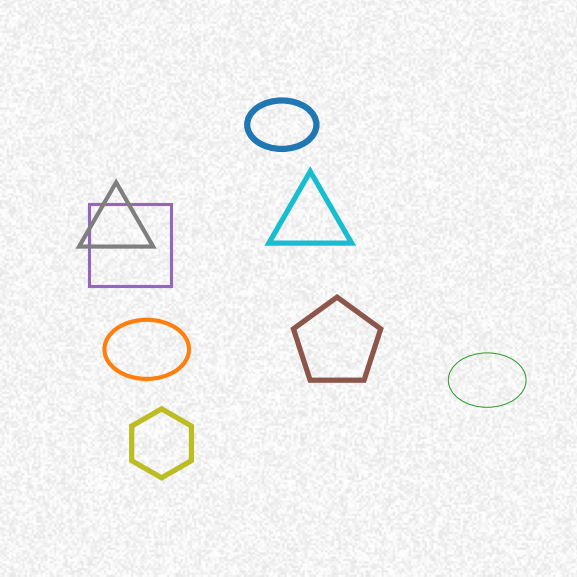[{"shape": "oval", "thickness": 3, "radius": 0.3, "center": [0.488, 0.783]}, {"shape": "oval", "thickness": 2, "radius": 0.37, "center": [0.254, 0.394]}, {"shape": "oval", "thickness": 0.5, "radius": 0.34, "center": [0.844, 0.341]}, {"shape": "square", "thickness": 1.5, "radius": 0.36, "center": [0.225, 0.575]}, {"shape": "pentagon", "thickness": 2.5, "radius": 0.4, "center": [0.584, 0.405]}, {"shape": "triangle", "thickness": 2, "radius": 0.37, "center": [0.201, 0.609]}, {"shape": "hexagon", "thickness": 2.5, "radius": 0.3, "center": [0.28, 0.231]}, {"shape": "triangle", "thickness": 2.5, "radius": 0.41, "center": [0.537, 0.62]}]